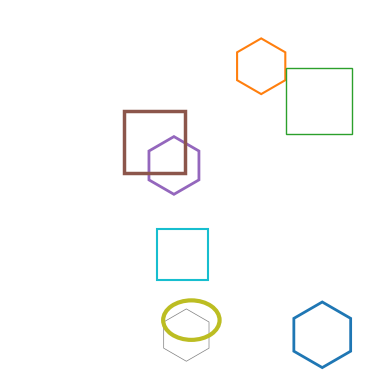[{"shape": "hexagon", "thickness": 2, "radius": 0.43, "center": [0.837, 0.13]}, {"shape": "hexagon", "thickness": 1.5, "radius": 0.36, "center": [0.678, 0.828]}, {"shape": "square", "thickness": 1, "radius": 0.43, "center": [0.828, 0.739]}, {"shape": "hexagon", "thickness": 2, "radius": 0.37, "center": [0.452, 0.57]}, {"shape": "square", "thickness": 2.5, "radius": 0.4, "center": [0.402, 0.631]}, {"shape": "hexagon", "thickness": 0.5, "radius": 0.34, "center": [0.484, 0.13]}, {"shape": "oval", "thickness": 3, "radius": 0.37, "center": [0.497, 0.169]}, {"shape": "square", "thickness": 1.5, "radius": 0.33, "center": [0.474, 0.339]}]